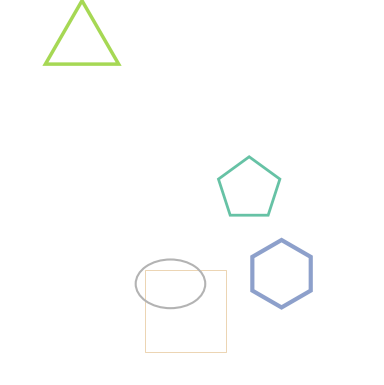[{"shape": "pentagon", "thickness": 2, "radius": 0.42, "center": [0.647, 0.509]}, {"shape": "hexagon", "thickness": 3, "radius": 0.44, "center": [0.731, 0.289]}, {"shape": "triangle", "thickness": 2.5, "radius": 0.55, "center": [0.213, 0.888]}, {"shape": "square", "thickness": 0.5, "radius": 0.53, "center": [0.482, 0.192]}, {"shape": "oval", "thickness": 1.5, "radius": 0.45, "center": [0.443, 0.263]}]